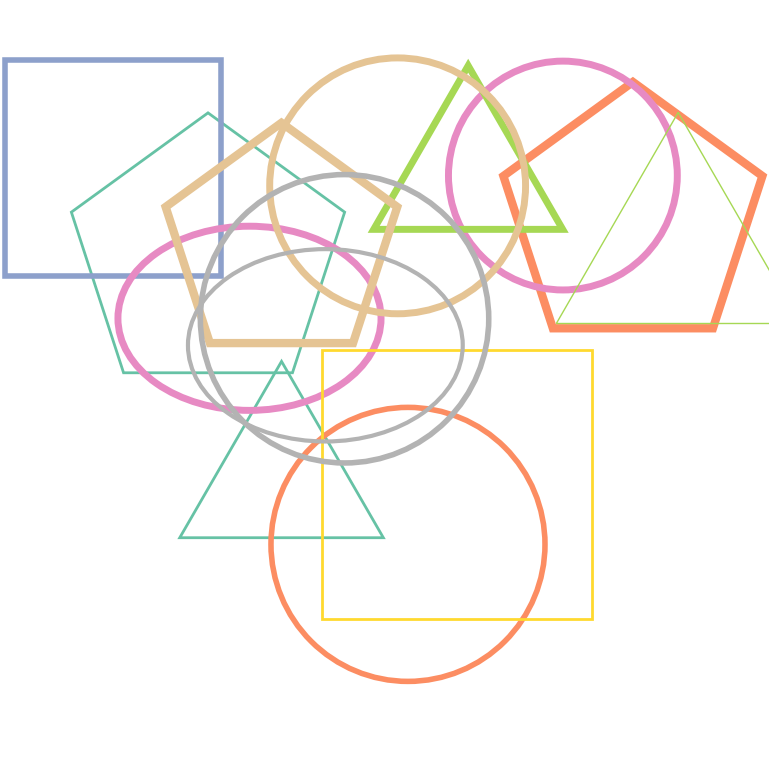[{"shape": "pentagon", "thickness": 1, "radius": 0.93, "center": [0.27, 0.667]}, {"shape": "triangle", "thickness": 1, "radius": 0.76, "center": [0.366, 0.378]}, {"shape": "circle", "thickness": 2, "radius": 0.89, "center": [0.53, 0.293]}, {"shape": "pentagon", "thickness": 3, "radius": 0.88, "center": [0.822, 0.717]}, {"shape": "square", "thickness": 2, "radius": 0.7, "center": [0.147, 0.782]}, {"shape": "circle", "thickness": 2.5, "radius": 0.74, "center": [0.731, 0.772]}, {"shape": "oval", "thickness": 2.5, "radius": 0.85, "center": [0.324, 0.587]}, {"shape": "triangle", "thickness": 0.5, "radius": 0.91, "center": [0.881, 0.671]}, {"shape": "triangle", "thickness": 2.5, "radius": 0.71, "center": [0.608, 0.773]}, {"shape": "square", "thickness": 1, "radius": 0.88, "center": [0.593, 0.371]}, {"shape": "circle", "thickness": 2.5, "radius": 0.83, "center": [0.516, 0.759]}, {"shape": "pentagon", "thickness": 3, "radius": 0.79, "center": [0.366, 0.682]}, {"shape": "oval", "thickness": 1.5, "radius": 0.89, "center": [0.423, 0.552]}, {"shape": "circle", "thickness": 2, "radius": 0.94, "center": [0.447, 0.586]}]